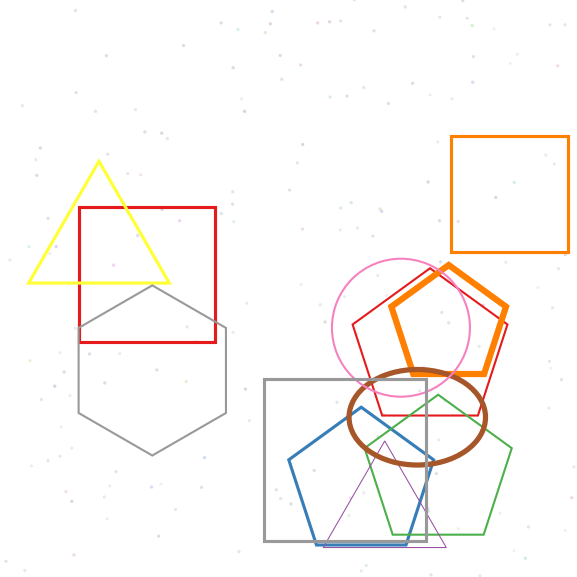[{"shape": "square", "thickness": 1.5, "radius": 0.59, "center": [0.255, 0.523]}, {"shape": "pentagon", "thickness": 1, "radius": 0.7, "center": [0.745, 0.394]}, {"shape": "pentagon", "thickness": 1.5, "radius": 0.66, "center": [0.625, 0.162]}, {"shape": "pentagon", "thickness": 1, "radius": 0.67, "center": [0.759, 0.182]}, {"shape": "triangle", "thickness": 0.5, "radius": 0.62, "center": [0.666, 0.113]}, {"shape": "square", "thickness": 1.5, "radius": 0.5, "center": [0.882, 0.663]}, {"shape": "pentagon", "thickness": 3, "radius": 0.52, "center": [0.777, 0.436]}, {"shape": "triangle", "thickness": 1.5, "radius": 0.7, "center": [0.171, 0.579]}, {"shape": "oval", "thickness": 2.5, "radius": 0.59, "center": [0.723, 0.277]}, {"shape": "circle", "thickness": 1, "radius": 0.6, "center": [0.694, 0.432]}, {"shape": "hexagon", "thickness": 1, "radius": 0.74, "center": [0.264, 0.358]}, {"shape": "square", "thickness": 1.5, "radius": 0.7, "center": [0.598, 0.203]}]